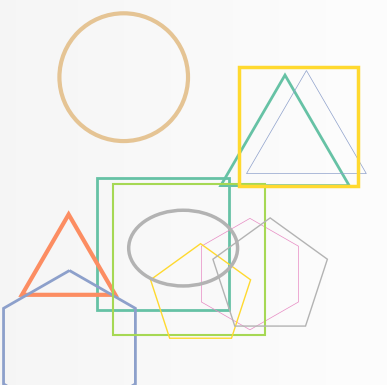[{"shape": "square", "thickness": 2, "radius": 0.86, "center": [0.421, 0.365]}, {"shape": "triangle", "thickness": 2, "radius": 0.96, "center": [0.735, 0.614]}, {"shape": "triangle", "thickness": 3, "radius": 0.7, "center": [0.177, 0.304]}, {"shape": "hexagon", "thickness": 2, "radius": 0.98, "center": [0.179, 0.101]}, {"shape": "triangle", "thickness": 0.5, "radius": 0.89, "center": [0.791, 0.638]}, {"shape": "hexagon", "thickness": 0.5, "radius": 0.72, "center": [0.645, 0.288]}, {"shape": "square", "thickness": 1.5, "radius": 0.98, "center": [0.487, 0.327]}, {"shape": "square", "thickness": 2.5, "radius": 0.77, "center": [0.77, 0.671]}, {"shape": "pentagon", "thickness": 1, "radius": 0.68, "center": [0.518, 0.231]}, {"shape": "circle", "thickness": 3, "radius": 0.83, "center": [0.319, 0.8]}, {"shape": "pentagon", "thickness": 1, "radius": 0.78, "center": [0.697, 0.279]}, {"shape": "oval", "thickness": 2.5, "radius": 0.7, "center": [0.473, 0.356]}]